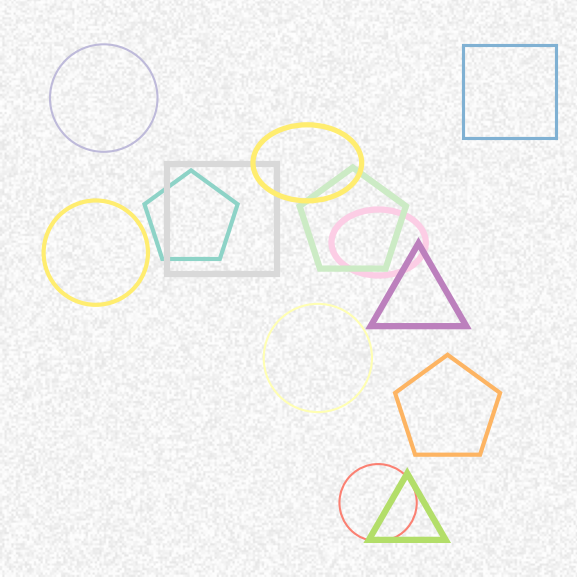[{"shape": "pentagon", "thickness": 2, "radius": 0.42, "center": [0.331, 0.619]}, {"shape": "circle", "thickness": 1, "radius": 0.47, "center": [0.55, 0.379]}, {"shape": "circle", "thickness": 1, "radius": 0.47, "center": [0.18, 0.829]}, {"shape": "circle", "thickness": 1, "radius": 0.33, "center": [0.655, 0.129]}, {"shape": "square", "thickness": 1.5, "radius": 0.4, "center": [0.883, 0.841]}, {"shape": "pentagon", "thickness": 2, "radius": 0.48, "center": [0.775, 0.289]}, {"shape": "triangle", "thickness": 3, "radius": 0.38, "center": [0.705, 0.103]}, {"shape": "oval", "thickness": 3, "radius": 0.41, "center": [0.656, 0.579]}, {"shape": "square", "thickness": 3, "radius": 0.48, "center": [0.384, 0.62]}, {"shape": "triangle", "thickness": 3, "radius": 0.48, "center": [0.725, 0.482]}, {"shape": "pentagon", "thickness": 3, "radius": 0.48, "center": [0.611, 0.612]}, {"shape": "circle", "thickness": 2, "radius": 0.45, "center": [0.166, 0.562]}, {"shape": "oval", "thickness": 2.5, "radius": 0.47, "center": [0.532, 0.717]}]